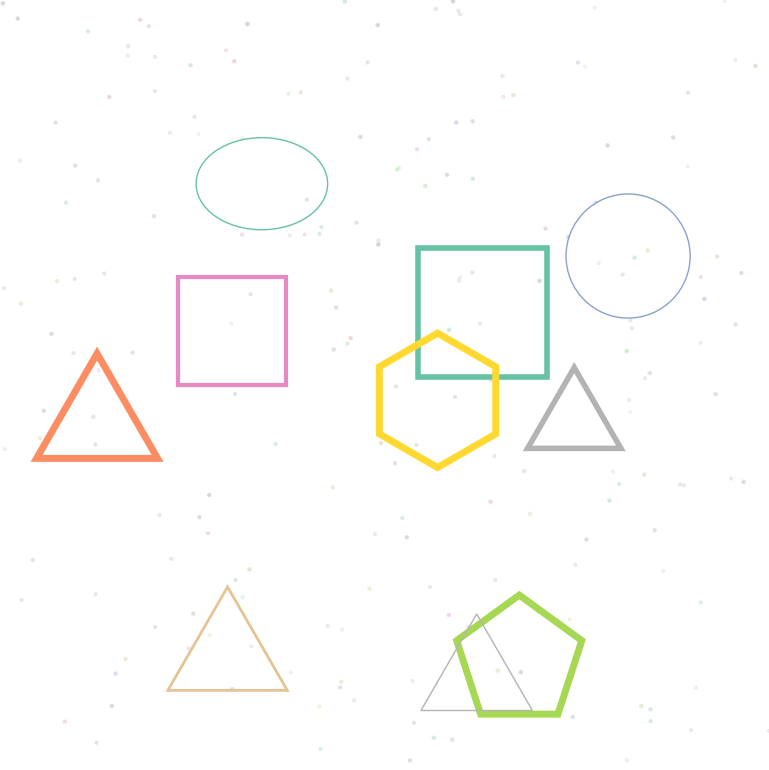[{"shape": "oval", "thickness": 0.5, "radius": 0.43, "center": [0.34, 0.761]}, {"shape": "square", "thickness": 2, "radius": 0.42, "center": [0.626, 0.594]}, {"shape": "triangle", "thickness": 2.5, "radius": 0.45, "center": [0.126, 0.45]}, {"shape": "circle", "thickness": 0.5, "radius": 0.4, "center": [0.816, 0.667]}, {"shape": "square", "thickness": 1.5, "radius": 0.35, "center": [0.302, 0.57]}, {"shape": "pentagon", "thickness": 2.5, "radius": 0.43, "center": [0.674, 0.142]}, {"shape": "hexagon", "thickness": 2.5, "radius": 0.44, "center": [0.568, 0.48]}, {"shape": "triangle", "thickness": 1, "radius": 0.45, "center": [0.296, 0.148]}, {"shape": "triangle", "thickness": 2, "radius": 0.35, "center": [0.746, 0.453]}, {"shape": "triangle", "thickness": 0.5, "radius": 0.42, "center": [0.619, 0.119]}]